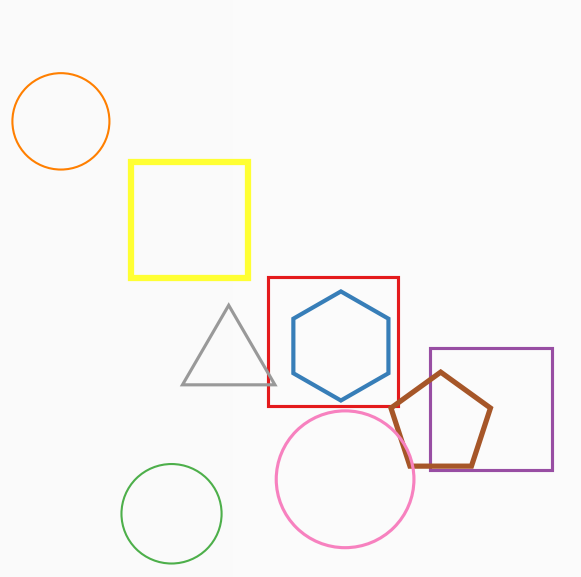[{"shape": "square", "thickness": 1.5, "radius": 0.56, "center": [0.573, 0.408]}, {"shape": "hexagon", "thickness": 2, "radius": 0.47, "center": [0.586, 0.4]}, {"shape": "circle", "thickness": 1, "radius": 0.43, "center": [0.295, 0.109]}, {"shape": "square", "thickness": 1.5, "radius": 0.53, "center": [0.845, 0.291]}, {"shape": "circle", "thickness": 1, "radius": 0.42, "center": [0.105, 0.789]}, {"shape": "square", "thickness": 3, "radius": 0.5, "center": [0.326, 0.618]}, {"shape": "pentagon", "thickness": 2.5, "radius": 0.45, "center": [0.758, 0.265]}, {"shape": "circle", "thickness": 1.5, "radius": 0.59, "center": [0.594, 0.169]}, {"shape": "triangle", "thickness": 1.5, "radius": 0.46, "center": [0.393, 0.379]}]